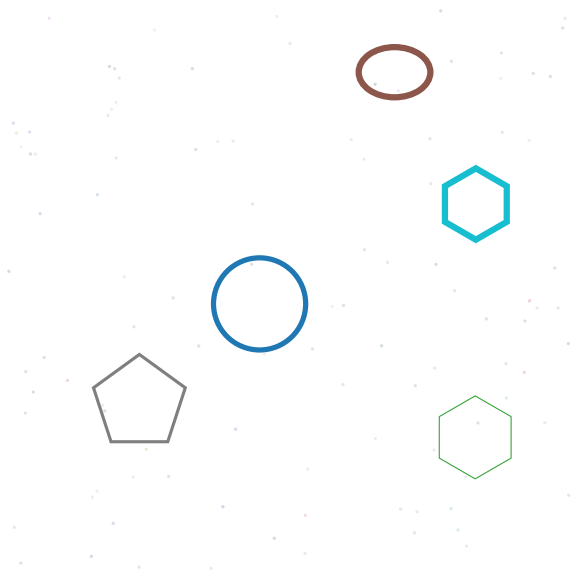[{"shape": "circle", "thickness": 2.5, "radius": 0.4, "center": [0.45, 0.473]}, {"shape": "hexagon", "thickness": 0.5, "radius": 0.36, "center": [0.823, 0.242]}, {"shape": "oval", "thickness": 3, "radius": 0.31, "center": [0.683, 0.874]}, {"shape": "pentagon", "thickness": 1.5, "radius": 0.42, "center": [0.241, 0.302]}, {"shape": "hexagon", "thickness": 3, "radius": 0.31, "center": [0.824, 0.646]}]